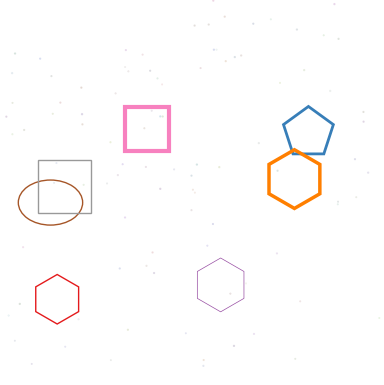[{"shape": "hexagon", "thickness": 1, "radius": 0.32, "center": [0.149, 0.223]}, {"shape": "pentagon", "thickness": 2, "radius": 0.34, "center": [0.801, 0.655]}, {"shape": "hexagon", "thickness": 0.5, "radius": 0.35, "center": [0.573, 0.26]}, {"shape": "hexagon", "thickness": 2.5, "radius": 0.38, "center": [0.765, 0.535]}, {"shape": "oval", "thickness": 1, "radius": 0.42, "center": [0.131, 0.474]}, {"shape": "square", "thickness": 3, "radius": 0.29, "center": [0.382, 0.665]}, {"shape": "square", "thickness": 1, "radius": 0.34, "center": [0.168, 0.516]}]